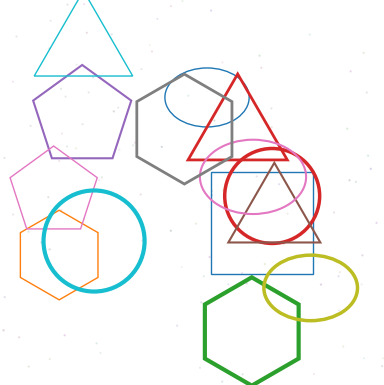[{"shape": "oval", "thickness": 1, "radius": 0.55, "center": [0.538, 0.747]}, {"shape": "square", "thickness": 1, "radius": 0.66, "center": [0.681, 0.421]}, {"shape": "hexagon", "thickness": 1, "radius": 0.58, "center": [0.154, 0.338]}, {"shape": "hexagon", "thickness": 3, "radius": 0.7, "center": [0.654, 0.139]}, {"shape": "circle", "thickness": 2.5, "radius": 0.62, "center": [0.707, 0.491]}, {"shape": "triangle", "thickness": 2, "radius": 0.74, "center": [0.617, 0.659]}, {"shape": "pentagon", "thickness": 1.5, "radius": 0.67, "center": [0.214, 0.697]}, {"shape": "triangle", "thickness": 1.5, "radius": 0.69, "center": [0.713, 0.439]}, {"shape": "pentagon", "thickness": 1, "radius": 0.6, "center": [0.139, 0.502]}, {"shape": "oval", "thickness": 1.5, "radius": 0.69, "center": [0.657, 0.541]}, {"shape": "hexagon", "thickness": 2, "radius": 0.71, "center": [0.479, 0.665]}, {"shape": "oval", "thickness": 2.5, "radius": 0.61, "center": [0.807, 0.252]}, {"shape": "circle", "thickness": 3, "radius": 0.66, "center": [0.244, 0.374]}, {"shape": "triangle", "thickness": 1, "radius": 0.74, "center": [0.217, 0.876]}]